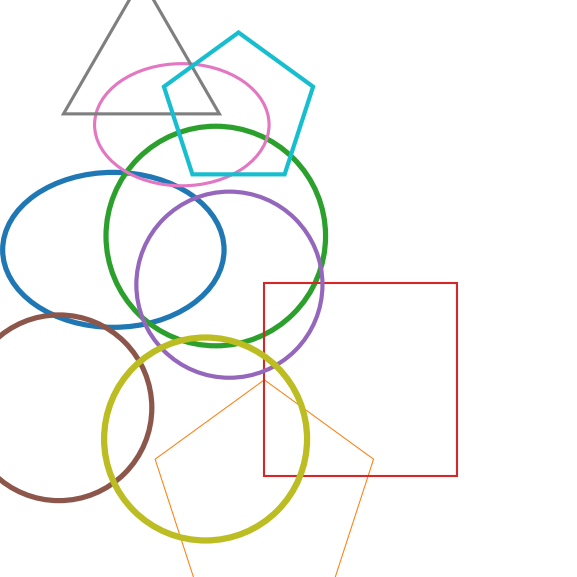[{"shape": "oval", "thickness": 2.5, "radius": 0.96, "center": [0.196, 0.567]}, {"shape": "pentagon", "thickness": 0.5, "radius": 0.99, "center": [0.458, 0.143]}, {"shape": "circle", "thickness": 2.5, "radius": 0.95, "center": [0.374, 0.59]}, {"shape": "square", "thickness": 1, "radius": 0.84, "center": [0.625, 0.342]}, {"shape": "circle", "thickness": 2, "radius": 0.81, "center": [0.397, 0.506]}, {"shape": "circle", "thickness": 2.5, "radius": 0.8, "center": [0.102, 0.293]}, {"shape": "oval", "thickness": 1.5, "radius": 0.76, "center": [0.315, 0.783]}, {"shape": "triangle", "thickness": 1.5, "radius": 0.78, "center": [0.245, 0.88]}, {"shape": "circle", "thickness": 3, "radius": 0.88, "center": [0.356, 0.239]}, {"shape": "pentagon", "thickness": 2, "radius": 0.68, "center": [0.413, 0.807]}]